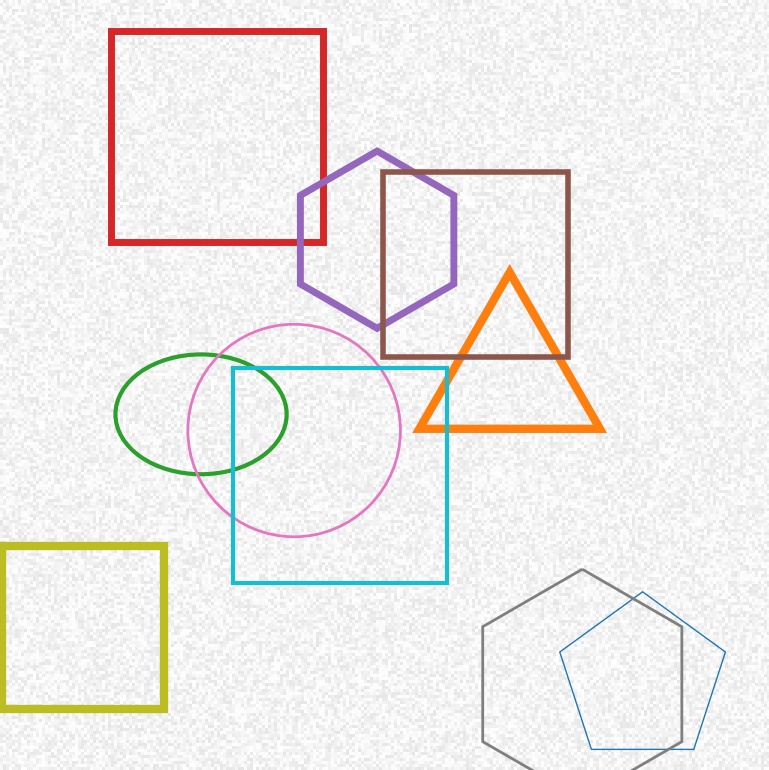[{"shape": "pentagon", "thickness": 0.5, "radius": 0.57, "center": [0.835, 0.118]}, {"shape": "triangle", "thickness": 3, "radius": 0.68, "center": [0.662, 0.511]}, {"shape": "oval", "thickness": 1.5, "radius": 0.56, "center": [0.261, 0.462]}, {"shape": "square", "thickness": 2.5, "radius": 0.69, "center": [0.282, 0.823]}, {"shape": "hexagon", "thickness": 2.5, "radius": 0.58, "center": [0.49, 0.689]}, {"shape": "square", "thickness": 2, "radius": 0.6, "center": [0.618, 0.656]}, {"shape": "circle", "thickness": 1, "radius": 0.69, "center": [0.382, 0.441]}, {"shape": "hexagon", "thickness": 1, "radius": 0.75, "center": [0.756, 0.111]}, {"shape": "square", "thickness": 3, "radius": 0.53, "center": [0.108, 0.185]}, {"shape": "square", "thickness": 1.5, "radius": 0.7, "center": [0.441, 0.383]}]